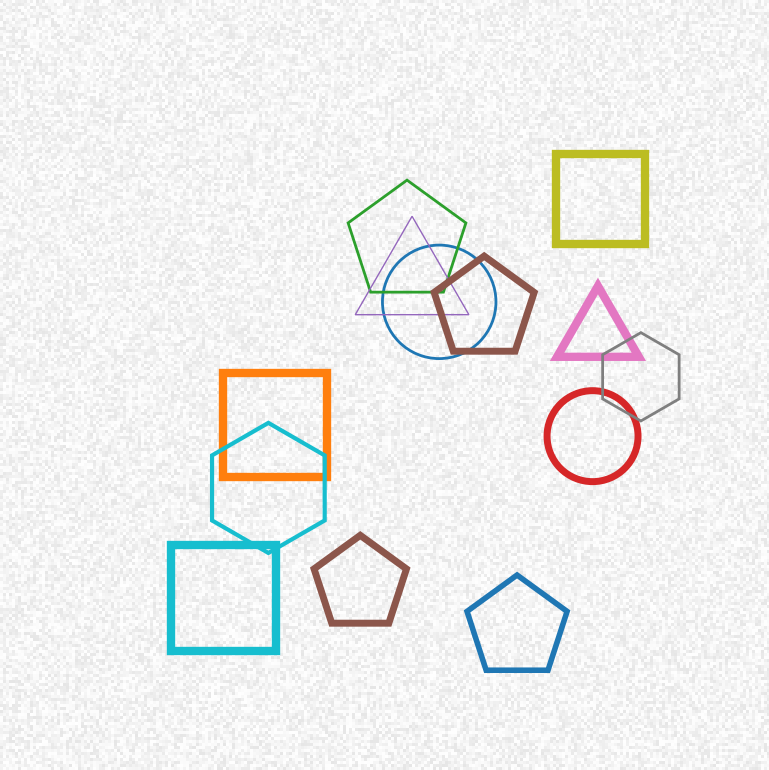[{"shape": "pentagon", "thickness": 2, "radius": 0.34, "center": [0.672, 0.185]}, {"shape": "circle", "thickness": 1, "radius": 0.37, "center": [0.57, 0.608]}, {"shape": "square", "thickness": 3, "radius": 0.34, "center": [0.357, 0.448]}, {"shape": "pentagon", "thickness": 1, "radius": 0.4, "center": [0.529, 0.686]}, {"shape": "circle", "thickness": 2.5, "radius": 0.3, "center": [0.77, 0.434]}, {"shape": "triangle", "thickness": 0.5, "radius": 0.43, "center": [0.535, 0.634]}, {"shape": "pentagon", "thickness": 2.5, "radius": 0.32, "center": [0.468, 0.242]}, {"shape": "pentagon", "thickness": 2.5, "radius": 0.34, "center": [0.629, 0.599]}, {"shape": "triangle", "thickness": 3, "radius": 0.31, "center": [0.777, 0.567]}, {"shape": "hexagon", "thickness": 1, "radius": 0.29, "center": [0.832, 0.511]}, {"shape": "square", "thickness": 3, "radius": 0.29, "center": [0.78, 0.742]}, {"shape": "square", "thickness": 3, "radius": 0.34, "center": [0.29, 0.224]}, {"shape": "hexagon", "thickness": 1.5, "radius": 0.42, "center": [0.349, 0.366]}]